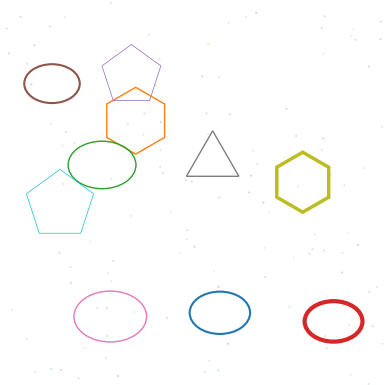[{"shape": "oval", "thickness": 1.5, "radius": 0.39, "center": [0.571, 0.188]}, {"shape": "hexagon", "thickness": 1, "radius": 0.43, "center": [0.352, 0.686]}, {"shape": "oval", "thickness": 1, "radius": 0.44, "center": [0.265, 0.572]}, {"shape": "oval", "thickness": 3, "radius": 0.38, "center": [0.866, 0.165]}, {"shape": "pentagon", "thickness": 0.5, "radius": 0.4, "center": [0.341, 0.804]}, {"shape": "oval", "thickness": 1.5, "radius": 0.36, "center": [0.135, 0.783]}, {"shape": "oval", "thickness": 1, "radius": 0.47, "center": [0.286, 0.178]}, {"shape": "triangle", "thickness": 1, "radius": 0.39, "center": [0.552, 0.581]}, {"shape": "hexagon", "thickness": 2.5, "radius": 0.39, "center": [0.786, 0.527]}, {"shape": "pentagon", "thickness": 0.5, "radius": 0.46, "center": [0.156, 0.468]}]